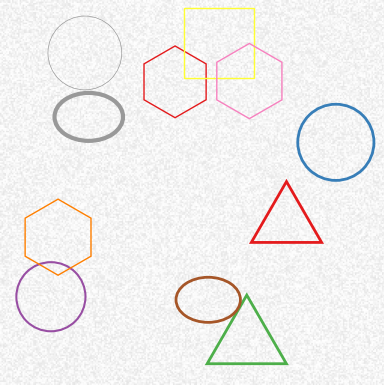[{"shape": "hexagon", "thickness": 1, "radius": 0.47, "center": [0.455, 0.787]}, {"shape": "triangle", "thickness": 2, "radius": 0.53, "center": [0.744, 0.423]}, {"shape": "circle", "thickness": 2, "radius": 0.49, "center": [0.872, 0.63]}, {"shape": "triangle", "thickness": 2, "radius": 0.59, "center": [0.641, 0.115]}, {"shape": "circle", "thickness": 1.5, "radius": 0.45, "center": [0.132, 0.229]}, {"shape": "hexagon", "thickness": 1, "radius": 0.49, "center": [0.151, 0.384]}, {"shape": "square", "thickness": 1, "radius": 0.45, "center": [0.568, 0.889]}, {"shape": "oval", "thickness": 2, "radius": 0.42, "center": [0.541, 0.221]}, {"shape": "hexagon", "thickness": 1, "radius": 0.49, "center": [0.648, 0.789]}, {"shape": "oval", "thickness": 3, "radius": 0.44, "center": [0.231, 0.696]}, {"shape": "circle", "thickness": 0.5, "radius": 0.48, "center": [0.22, 0.862]}]